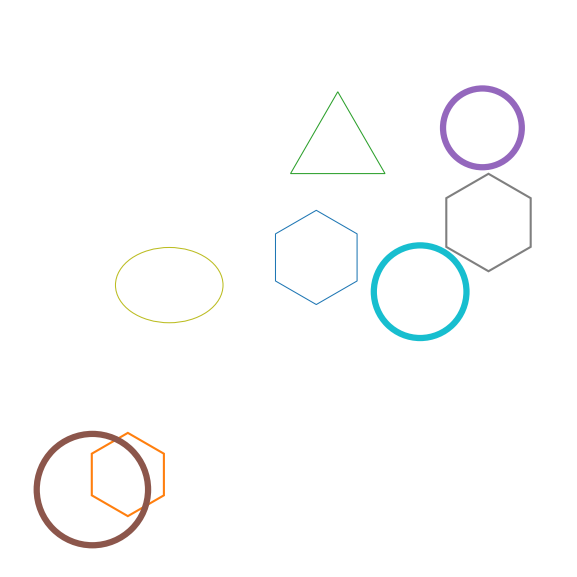[{"shape": "hexagon", "thickness": 0.5, "radius": 0.41, "center": [0.548, 0.553]}, {"shape": "hexagon", "thickness": 1, "radius": 0.36, "center": [0.221, 0.177]}, {"shape": "triangle", "thickness": 0.5, "radius": 0.47, "center": [0.585, 0.746]}, {"shape": "circle", "thickness": 3, "radius": 0.34, "center": [0.835, 0.778]}, {"shape": "circle", "thickness": 3, "radius": 0.48, "center": [0.16, 0.151]}, {"shape": "hexagon", "thickness": 1, "radius": 0.42, "center": [0.846, 0.614]}, {"shape": "oval", "thickness": 0.5, "radius": 0.47, "center": [0.293, 0.505]}, {"shape": "circle", "thickness": 3, "radius": 0.4, "center": [0.728, 0.494]}]